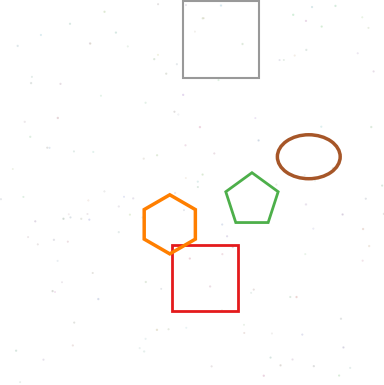[{"shape": "square", "thickness": 2, "radius": 0.43, "center": [0.533, 0.278]}, {"shape": "pentagon", "thickness": 2, "radius": 0.36, "center": [0.654, 0.48]}, {"shape": "hexagon", "thickness": 2.5, "radius": 0.38, "center": [0.441, 0.417]}, {"shape": "oval", "thickness": 2.5, "radius": 0.41, "center": [0.802, 0.593]}, {"shape": "square", "thickness": 1.5, "radius": 0.5, "center": [0.575, 0.897]}]